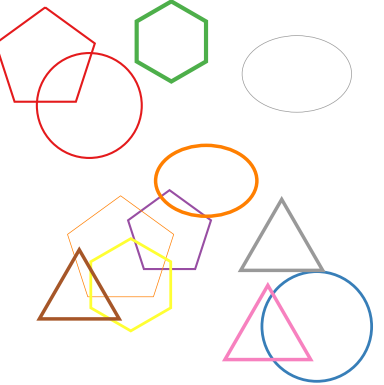[{"shape": "pentagon", "thickness": 1.5, "radius": 0.68, "center": [0.117, 0.845]}, {"shape": "circle", "thickness": 1.5, "radius": 0.68, "center": [0.232, 0.726]}, {"shape": "circle", "thickness": 2, "radius": 0.71, "center": [0.823, 0.152]}, {"shape": "hexagon", "thickness": 3, "radius": 0.52, "center": [0.445, 0.892]}, {"shape": "pentagon", "thickness": 1.5, "radius": 0.57, "center": [0.44, 0.393]}, {"shape": "oval", "thickness": 2.5, "radius": 0.66, "center": [0.536, 0.53]}, {"shape": "pentagon", "thickness": 0.5, "radius": 0.73, "center": [0.313, 0.346]}, {"shape": "hexagon", "thickness": 2, "radius": 0.6, "center": [0.34, 0.26]}, {"shape": "triangle", "thickness": 2.5, "radius": 0.6, "center": [0.206, 0.232]}, {"shape": "triangle", "thickness": 2.5, "radius": 0.64, "center": [0.696, 0.13]}, {"shape": "oval", "thickness": 0.5, "radius": 0.71, "center": [0.771, 0.808]}, {"shape": "triangle", "thickness": 2.5, "radius": 0.61, "center": [0.732, 0.359]}]